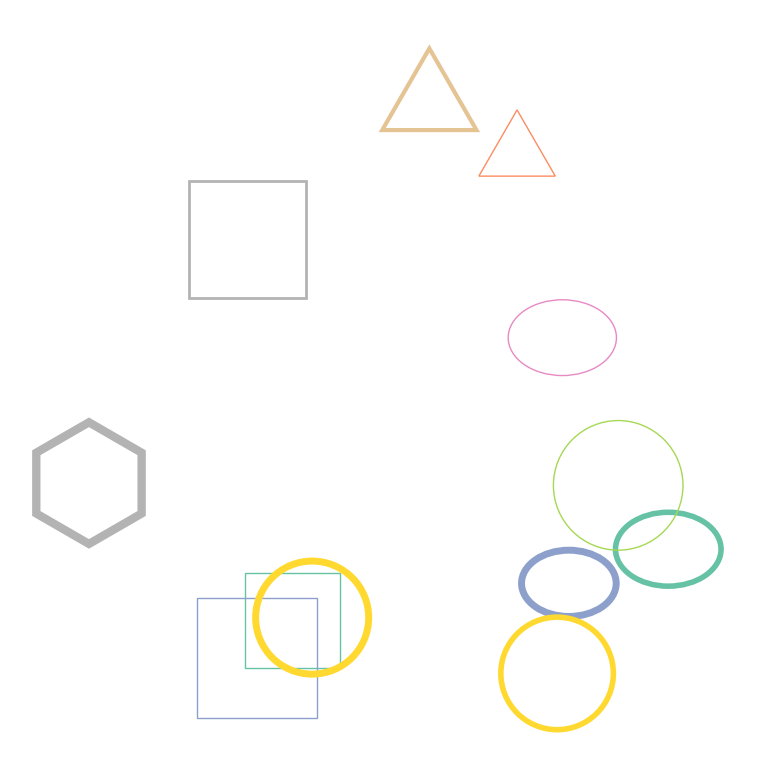[{"shape": "oval", "thickness": 2, "radius": 0.34, "center": [0.868, 0.287]}, {"shape": "square", "thickness": 0.5, "radius": 0.31, "center": [0.379, 0.194]}, {"shape": "triangle", "thickness": 0.5, "radius": 0.29, "center": [0.672, 0.8]}, {"shape": "oval", "thickness": 2.5, "radius": 0.31, "center": [0.739, 0.242]}, {"shape": "square", "thickness": 0.5, "radius": 0.39, "center": [0.334, 0.146]}, {"shape": "oval", "thickness": 0.5, "radius": 0.35, "center": [0.73, 0.561]}, {"shape": "circle", "thickness": 0.5, "radius": 0.42, "center": [0.803, 0.37]}, {"shape": "circle", "thickness": 2.5, "radius": 0.37, "center": [0.405, 0.198]}, {"shape": "circle", "thickness": 2, "radius": 0.37, "center": [0.724, 0.125]}, {"shape": "triangle", "thickness": 1.5, "radius": 0.35, "center": [0.558, 0.866]}, {"shape": "hexagon", "thickness": 3, "radius": 0.39, "center": [0.116, 0.373]}, {"shape": "square", "thickness": 1, "radius": 0.38, "center": [0.322, 0.689]}]